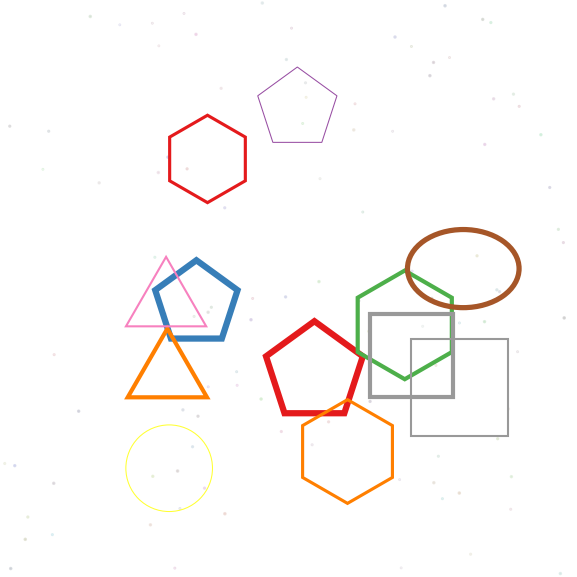[{"shape": "hexagon", "thickness": 1.5, "radius": 0.38, "center": [0.359, 0.724]}, {"shape": "pentagon", "thickness": 3, "radius": 0.44, "center": [0.544, 0.355]}, {"shape": "pentagon", "thickness": 3, "radius": 0.37, "center": [0.34, 0.474]}, {"shape": "hexagon", "thickness": 2, "radius": 0.47, "center": [0.701, 0.437]}, {"shape": "pentagon", "thickness": 0.5, "radius": 0.36, "center": [0.515, 0.811]}, {"shape": "hexagon", "thickness": 1.5, "radius": 0.45, "center": [0.602, 0.217]}, {"shape": "triangle", "thickness": 2, "radius": 0.4, "center": [0.29, 0.351]}, {"shape": "circle", "thickness": 0.5, "radius": 0.37, "center": [0.293, 0.188]}, {"shape": "oval", "thickness": 2.5, "radius": 0.48, "center": [0.802, 0.534]}, {"shape": "triangle", "thickness": 1, "radius": 0.4, "center": [0.288, 0.474]}, {"shape": "square", "thickness": 1, "radius": 0.42, "center": [0.796, 0.328]}, {"shape": "square", "thickness": 2, "radius": 0.36, "center": [0.713, 0.384]}]